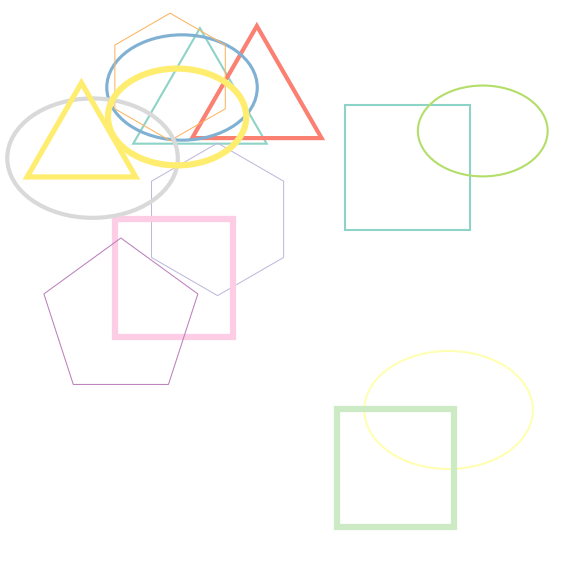[{"shape": "square", "thickness": 1, "radius": 0.54, "center": [0.705, 0.709]}, {"shape": "triangle", "thickness": 1, "radius": 0.67, "center": [0.346, 0.817]}, {"shape": "oval", "thickness": 1, "radius": 0.73, "center": [0.777, 0.289]}, {"shape": "hexagon", "thickness": 0.5, "radius": 0.66, "center": [0.377, 0.619]}, {"shape": "triangle", "thickness": 2, "radius": 0.65, "center": [0.445, 0.825]}, {"shape": "oval", "thickness": 1.5, "radius": 0.65, "center": [0.315, 0.848]}, {"shape": "hexagon", "thickness": 0.5, "radius": 0.55, "center": [0.295, 0.866]}, {"shape": "oval", "thickness": 1, "radius": 0.56, "center": [0.836, 0.772]}, {"shape": "square", "thickness": 3, "radius": 0.51, "center": [0.301, 0.518]}, {"shape": "oval", "thickness": 2, "radius": 0.74, "center": [0.16, 0.725]}, {"shape": "pentagon", "thickness": 0.5, "radius": 0.7, "center": [0.209, 0.447]}, {"shape": "square", "thickness": 3, "radius": 0.51, "center": [0.685, 0.189]}, {"shape": "triangle", "thickness": 2.5, "radius": 0.54, "center": [0.141, 0.747]}, {"shape": "oval", "thickness": 3, "radius": 0.6, "center": [0.307, 0.797]}]